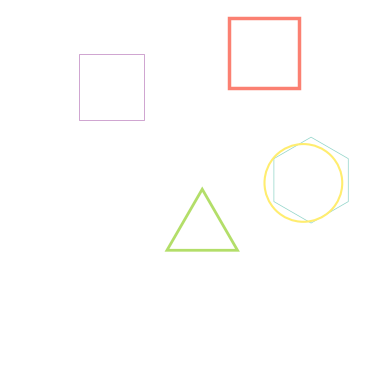[{"shape": "hexagon", "thickness": 0.5, "radius": 0.56, "center": [0.808, 0.532]}, {"shape": "square", "thickness": 2.5, "radius": 0.46, "center": [0.685, 0.863]}, {"shape": "triangle", "thickness": 2, "radius": 0.53, "center": [0.525, 0.403]}, {"shape": "square", "thickness": 0.5, "radius": 0.43, "center": [0.289, 0.775]}, {"shape": "circle", "thickness": 1.5, "radius": 0.5, "center": [0.788, 0.525]}]